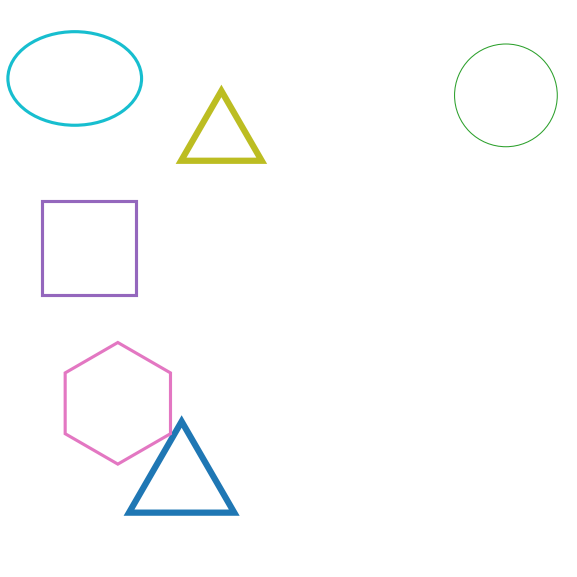[{"shape": "triangle", "thickness": 3, "radius": 0.53, "center": [0.315, 0.164]}, {"shape": "circle", "thickness": 0.5, "radius": 0.44, "center": [0.876, 0.834]}, {"shape": "square", "thickness": 1.5, "radius": 0.41, "center": [0.154, 0.57]}, {"shape": "hexagon", "thickness": 1.5, "radius": 0.53, "center": [0.204, 0.301]}, {"shape": "triangle", "thickness": 3, "radius": 0.4, "center": [0.383, 0.761]}, {"shape": "oval", "thickness": 1.5, "radius": 0.58, "center": [0.129, 0.863]}]